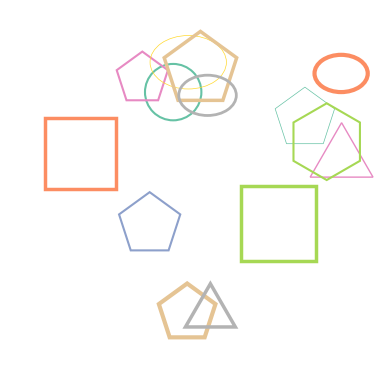[{"shape": "pentagon", "thickness": 0.5, "radius": 0.41, "center": [0.792, 0.692]}, {"shape": "circle", "thickness": 1.5, "radius": 0.37, "center": [0.45, 0.761]}, {"shape": "oval", "thickness": 3, "radius": 0.35, "center": [0.886, 0.809]}, {"shape": "square", "thickness": 2.5, "radius": 0.46, "center": [0.209, 0.601]}, {"shape": "pentagon", "thickness": 1.5, "radius": 0.42, "center": [0.389, 0.417]}, {"shape": "triangle", "thickness": 1, "radius": 0.47, "center": [0.887, 0.587]}, {"shape": "pentagon", "thickness": 1.5, "radius": 0.35, "center": [0.37, 0.796]}, {"shape": "square", "thickness": 2.5, "radius": 0.49, "center": [0.724, 0.419]}, {"shape": "hexagon", "thickness": 1.5, "radius": 0.5, "center": [0.849, 0.632]}, {"shape": "oval", "thickness": 0.5, "radius": 0.5, "center": [0.489, 0.838]}, {"shape": "pentagon", "thickness": 3, "radius": 0.39, "center": [0.486, 0.186]}, {"shape": "pentagon", "thickness": 2.5, "radius": 0.49, "center": [0.521, 0.819]}, {"shape": "oval", "thickness": 2, "radius": 0.37, "center": [0.539, 0.752]}, {"shape": "triangle", "thickness": 2.5, "radius": 0.37, "center": [0.546, 0.188]}]